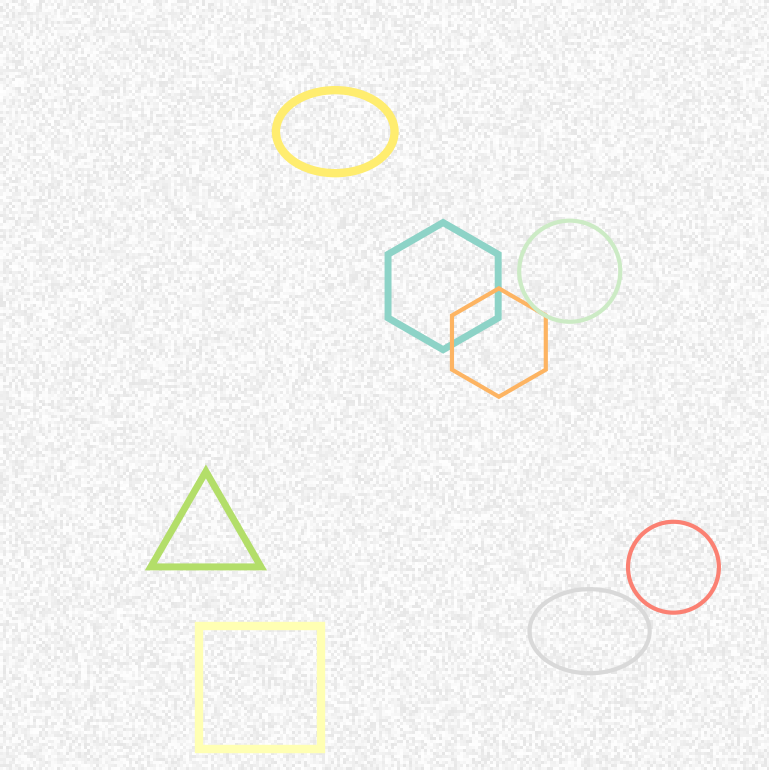[{"shape": "hexagon", "thickness": 2.5, "radius": 0.41, "center": [0.575, 0.628]}, {"shape": "square", "thickness": 3, "radius": 0.4, "center": [0.337, 0.107]}, {"shape": "circle", "thickness": 1.5, "radius": 0.3, "center": [0.875, 0.263]}, {"shape": "hexagon", "thickness": 1.5, "radius": 0.35, "center": [0.648, 0.555]}, {"shape": "triangle", "thickness": 2.5, "radius": 0.41, "center": [0.267, 0.305]}, {"shape": "oval", "thickness": 1.5, "radius": 0.39, "center": [0.766, 0.18]}, {"shape": "circle", "thickness": 1.5, "radius": 0.33, "center": [0.74, 0.648]}, {"shape": "oval", "thickness": 3, "radius": 0.39, "center": [0.435, 0.829]}]